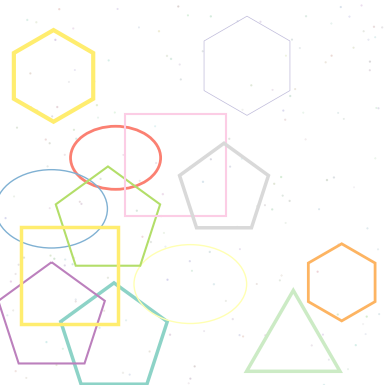[{"shape": "pentagon", "thickness": 2.5, "radius": 0.73, "center": [0.296, 0.12]}, {"shape": "oval", "thickness": 1, "radius": 0.73, "center": [0.494, 0.262]}, {"shape": "hexagon", "thickness": 0.5, "radius": 0.64, "center": [0.642, 0.829]}, {"shape": "oval", "thickness": 2, "radius": 0.59, "center": [0.3, 0.59]}, {"shape": "oval", "thickness": 1, "radius": 0.73, "center": [0.134, 0.458]}, {"shape": "hexagon", "thickness": 2, "radius": 0.5, "center": [0.888, 0.267]}, {"shape": "pentagon", "thickness": 1.5, "radius": 0.71, "center": [0.28, 0.425]}, {"shape": "square", "thickness": 1.5, "radius": 0.66, "center": [0.456, 0.572]}, {"shape": "pentagon", "thickness": 2.5, "radius": 0.61, "center": [0.582, 0.507]}, {"shape": "pentagon", "thickness": 1.5, "radius": 0.73, "center": [0.134, 0.174]}, {"shape": "triangle", "thickness": 2.5, "radius": 0.7, "center": [0.762, 0.106]}, {"shape": "square", "thickness": 2.5, "radius": 0.63, "center": [0.18, 0.284]}, {"shape": "hexagon", "thickness": 3, "radius": 0.6, "center": [0.139, 0.803]}]